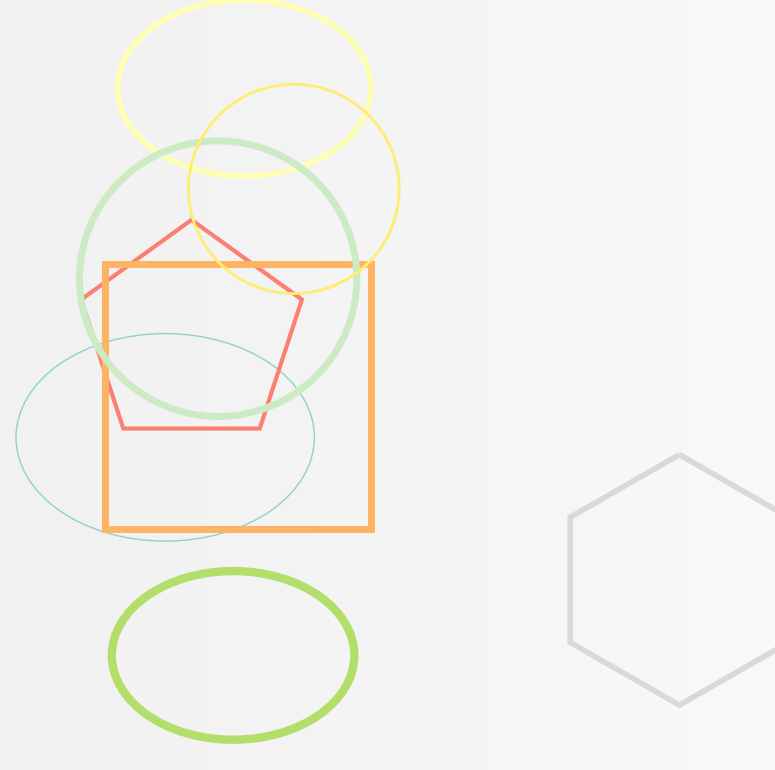[{"shape": "oval", "thickness": 0.5, "radius": 0.96, "center": [0.213, 0.432]}, {"shape": "oval", "thickness": 2, "radius": 0.82, "center": [0.315, 0.886]}, {"shape": "pentagon", "thickness": 1.5, "radius": 0.75, "center": [0.247, 0.565]}, {"shape": "square", "thickness": 2.5, "radius": 0.86, "center": [0.307, 0.485]}, {"shape": "oval", "thickness": 3, "radius": 0.78, "center": [0.301, 0.149]}, {"shape": "hexagon", "thickness": 2, "radius": 0.81, "center": [0.877, 0.247]}, {"shape": "circle", "thickness": 2.5, "radius": 0.89, "center": [0.281, 0.638]}, {"shape": "circle", "thickness": 1, "radius": 0.68, "center": [0.379, 0.755]}]